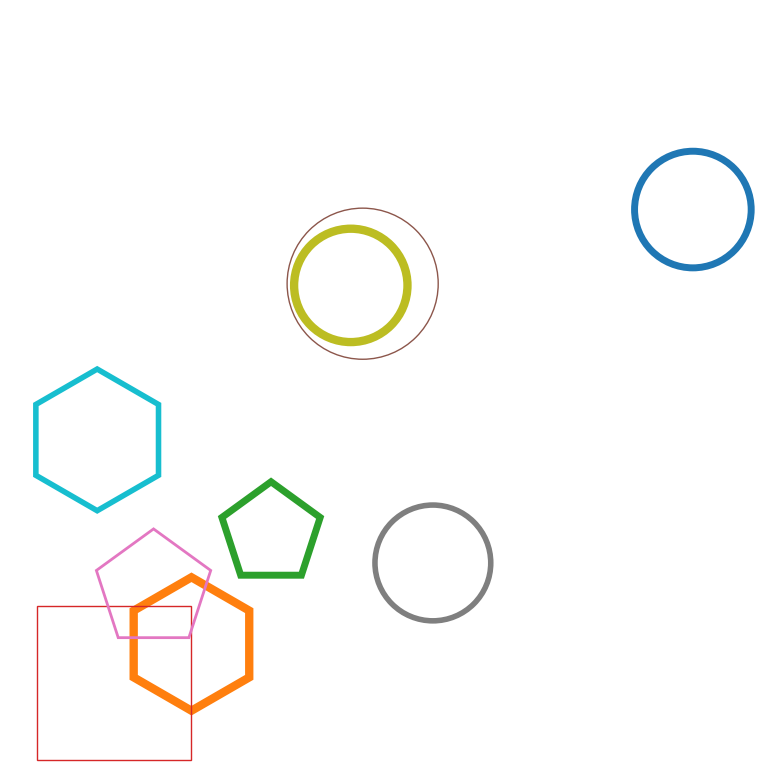[{"shape": "circle", "thickness": 2.5, "radius": 0.38, "center": [0.9, 0.728]}, {"shape": "hexagon", "thickness": 3, "radius": 0.43, "center": [0.249, 0.164]}, {"shape": "pentagon", "thickness": 2.5, "radius": 0.34, "center": [0.352, 0.307]}, {"shape": "square", "thickness": 0.5, "radius": 0.5, "center": [0.148, 0.113]}, {"shape": "circle", "thickness": 0.5, "radius": 0.49, "center": [0.471, 0.632]}, {"shape": "pentagon", "thickness": 1, "radius": 0.39, "center": [0.199, 0.235]}, {"shape": "circle", "thickness": 2, "radius": 0.38, "center": [0.562, 0.269]}, {"shape": "circle", "thickness": 3, "radius": 0.37, "center": [0.456, 0.629]}, {"shape": "hexagon", "thickness": 2, "radius": 0.46, "center": [0.126, 0.429]}]